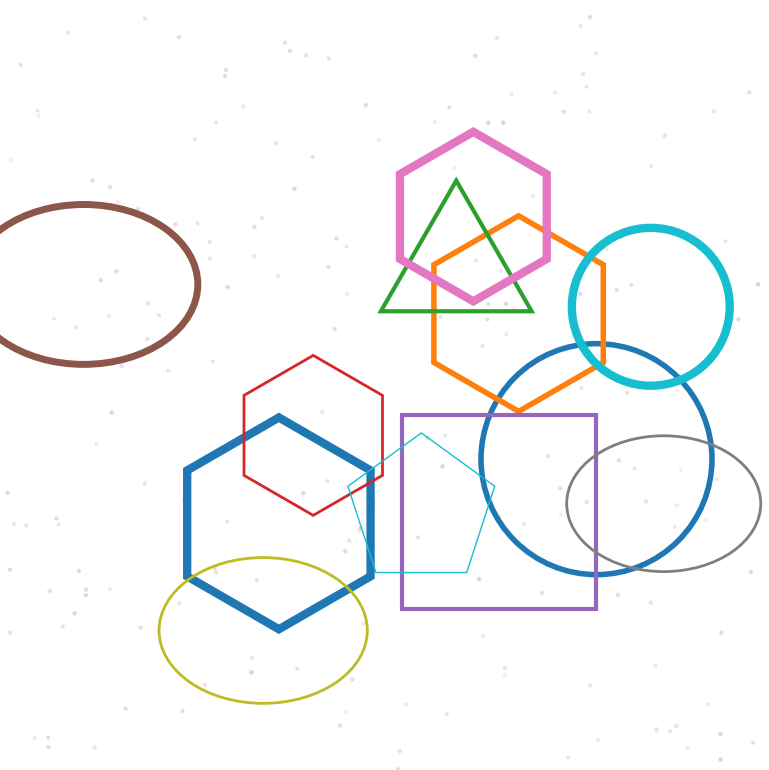[{"shape": "hexagon", "thickness": 3, "radius": 0.69, "center": [0.362, 0.32]}, {"shape": "circle", "thickness": 2, "radius": 0.75, "center": [0.775, 0.404]}, {"shape": "hexagon", "thickness": 2, "radius": 0.64, "center": [0.674, 0.593]}, {"shape": "triangle", "thickness": 1.5, "radius": 0.57, "center": [0.593, 0.652]}, {"shape": "hexagon", "thickness": 1, "radius": 0.52, "center": [0.407, 0.435]}, {"shape": "square", "thickness": 1.5, "radius": 0.63, "center": [0.648, 0.335]}, {"shape": "oval", "thickness": 2.5, "radius": 0.74, "center": [0.109, 0.631]}, {"shape": "hexagon", "thickness": 3, "radius": 0.55, "center": [0.615, 0.719]}, {"shape": "oval", "thickness": 1, "radius": 0.63, "center": [0.862, 0.346]}, {"shape": "oval", "thickness": 1, "radius": 0.68, "center": [0.342, 0.181]}, {"shape": "pentagon", "thickness": 0.5, "radius": 0.5, "center": [0.547, 0.338]}, {"shape": "circle", "thickness": 3, "radius": 0.51, "center": [0.845, 0.602]}]